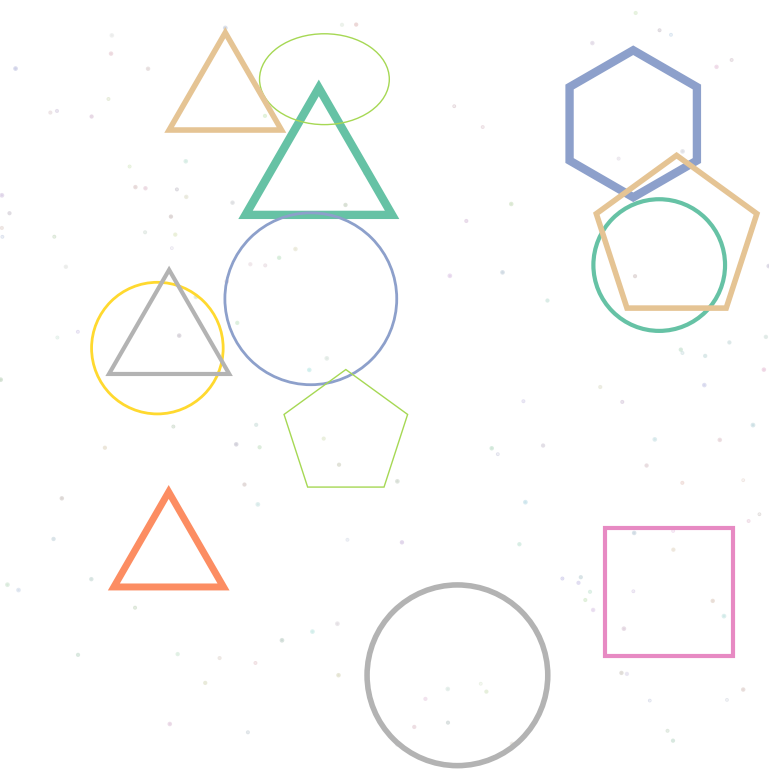[{"shape": "triangle", "thickness": 3, "radius": 0.55, "center": [0.414, 0.776]}, {"shape": "circle", "thickness": 1.5, "radius": 0.43, "center": [0.856, 0.656]}, {"shape": "triangle", "thickness": 2.5, "radius": 0.41, "center": [0.219, 0.279]}, {"shape": "hexagon", "thickness": 3, "radius": 0.48, "center": [0.822, 0.839]}, {"shape": "circle", "thickness": 1, "radius": 0.56, "center": [0.404, 0.612]}, {"shape": "square", "thickness": 1.5, "radius": 0.41, "center": [0.869, 0.231]}, {"shape": "oval", "thickness": 0.5, "radius": 0.42, "center": [0.421, 0.897]}, {"shape": "pentagon", "thickness": 0.5, "radius": 0.42, "center": [0.449, 0.436]}, {"shape": "circle", "thickness": 1, "radius": 0.43, "center": [0.204, 0.548]}, {"shape": "pentagon", "thickness": 2, "radius": 0.55, "center": [0.879, 0.689]}, {"shape": "triangle", "thickness": 2, "radius": 0.42, "center": [0.293, 0.873]}, {"shape": "circle", "thickness": 2, "radius": 0.59, "center": [0.594, 0.123]}, {"shape": "triangle", "thickness": 1.5, "radius": 0.45, "center": [0.22, 0.559]}]